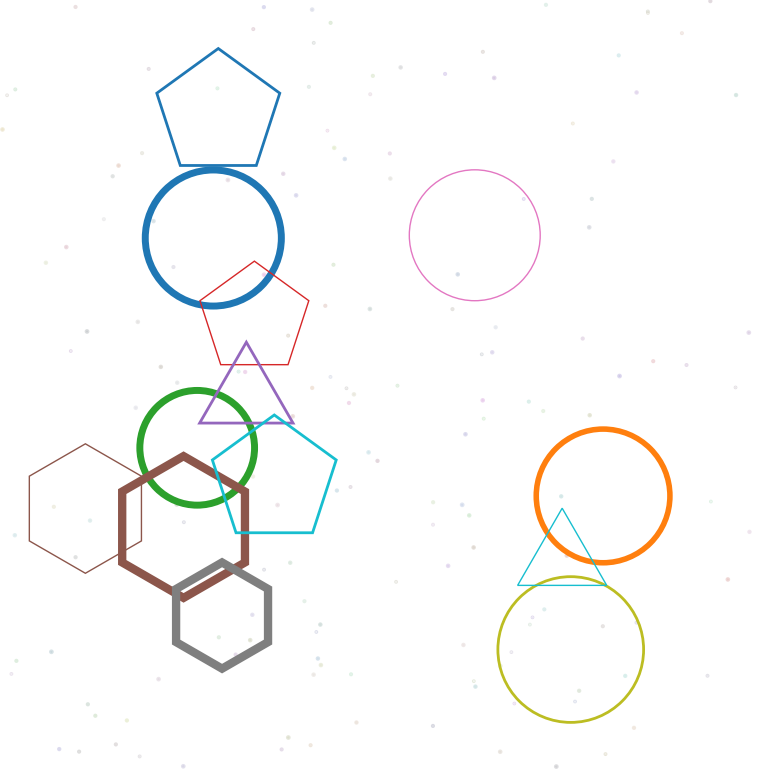[{"shape": "pentagon", "thickness": 1, "radius": 0.42, "center": [0.283, 0.853]}, {"shape": "circle", "thickness": 2.5, "radius": 0.44, "center": [0.277, 0.691]}, {"shape": "circle", "thickness": 2, "radius": 0.43, "center": [0.783, 0.356]}, {"shape": "circle", "thickness": 2.5, "radius": 0.37, "center": [0.256, 0.418]}, {"shape": "pentagon", "thickness": 0.5, "radius": 0.37, "center": [0.33, 0.587]}, {"shape": "triangle", "thickness": 1, "radius": 0.35, "center": [0.32, 0.486]}, {"shape": "hexagon", "thickness": 3, "radius": 0.46, "center": [0.238, 0.316]}, {"shape": "hexagon", "thickness": 0.5, "radius": 0.42, "center": [0.111, 0.34]}, {"shape": "circle", "thickness": 0.5, "radius": 0.43, "center": [0.617, 0.694]}, {"shape": "hexagon", "thickness": 3, "radius": 0.34, "center": [0.288, 0.201]}, {"shape": "circle", "thickness": 1, "radius": 0.47, "center": [0.741, 0.156]}, {"shape": "pentagon", "thickness": 1, "radius": 0.42, "center": [0.356, 0.377]}, {"shape": "triangle", "thickness": 0.5, "radius": 0.33, "center": [0.73, 0.273]}]